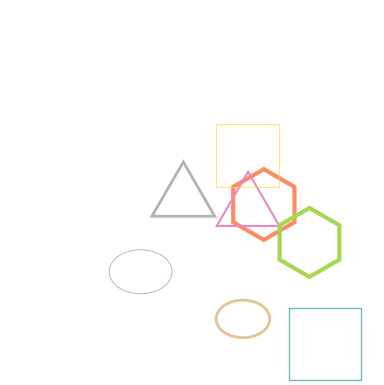[{"shape": "square", "thickness": 1, "radius": 0.47, "center": [0.844, 0.108]}, {"shape": "hexagon", "thickness": 3, "radius": 0.46, "center": [0.685, 0.469]}, {"shape": "oval", "thickness": 0.5, "radius": 0.41, "center": [0.365, 0.294]}, {"shape": "triangle", "thickness": 1.5, "radius": 0.47, "center": [0.644, 0.46]}, {"shape": "hexagon", "thickness": 3, "radius": 0.45, "center": [0.804, 0.37]}, {"shape": "square", "thickness": 0.5, "radius": 0.41, "center": [0.642, 0.597]}, {"shape": "oval", "thickness": 2, "radius": 0.35, "center": [0.631, 0.172]}, {"shape": "triangle", "thickness": 2, "radius": 0.47, "center": [0.476, 0.485]}]